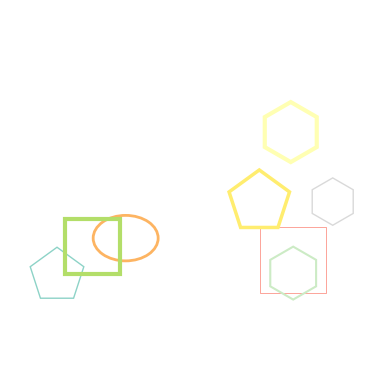[{"shape": "pentagon", "thickness": 1, "radius": 0.37, "center": [0.148, 0.285]}, {"shape": "hexagon", "thickness": 3, "radius": 0.39, "center": [0.755, 0.657]}, {"shape": "square", "thickness": 0.5, "radius": 0.43, "center": [0.761, 0.326]}, {"shape": "oval", "thickness": 2, "radius": 0.42, "center": [0.326, 0.381]}, {"shape": "square", "thickness": 3, "radius": 0.36, "center": [0.24, 0.359]}, {"shape": "hexagon", "thickness": 1, "radius": 0.31, "center": [0.864, 0.476]}, {"shape": "hexagon", "thickness": 1.5, "radius": 0.34, "center": [0.762, 0.291]}, {"shape": "pentagon", "thickness": 2.5, "radius": 0.41, "center": [0.673, 0.476]}]